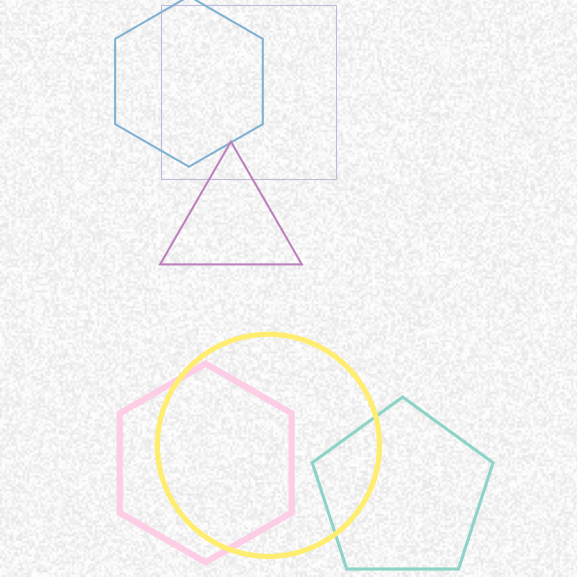[{"shape": "pentagon", "thickness": 1.5, "radius": 0.82, "center": [0.697, 0.147]}, {"shape": "square", "thickness": 0.5, "radius": 0.76, "center": [0.43, 0.84]}, {"shape": "hexagon", "thickness": 1, "radius": 0.74, "center": [0.327, 0.858]}, {"shape": "hexagon", "thickness": 3, "radius": 0.86, "center": [0.356, 0.197]}, {"shape": "triangle", "thickness": 1, "radius": 0.71, "center": [0.4, 0.612]}, {"shape": "circle", "thickness": 2.5, "radius": 0.96, "center": [0.465, 0.228]}]